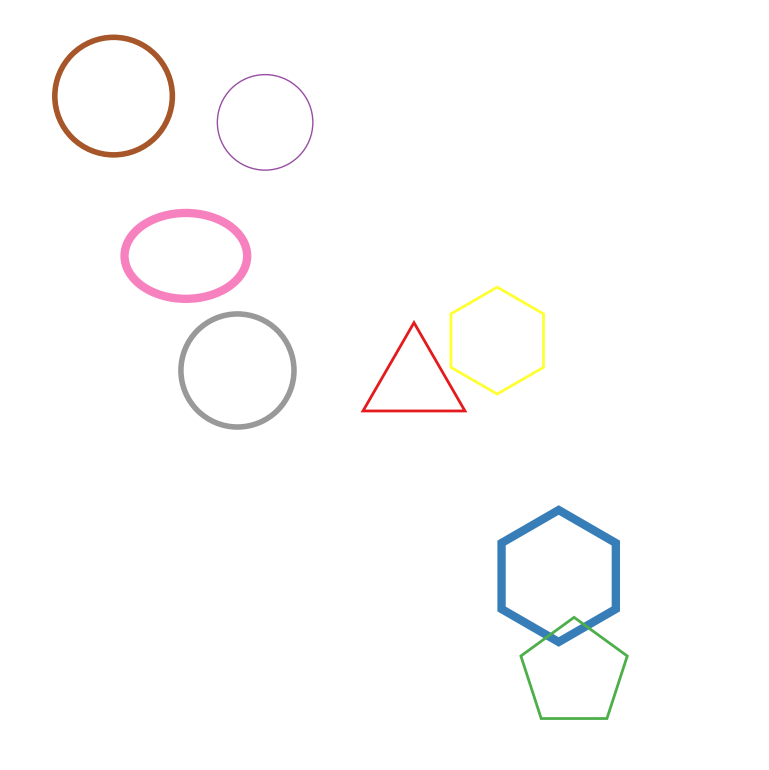[{"shape": "triangle", "thickness": 1, "radius": 0.38, "center": [0.538, 0.504]}, {"shape": "hexagon", "thickness": 3, "radius": 0.43, "center": [0.726, 0.252]}, {"shape": "pentagon", "thickness": 1, "radius": 0.36, "center": [0.746, 0.126]}, {"shape": "circle", "thickness": 0.5, "radius": 0.31, "center": [0.344, 0.841]}, {"shape": "hexagon", "thickness": 1, "radius": 0.35, "center": [0.646, 0.558]}, {"shape": "circle", "thickness": 2, "radius": 0.38, "center": [0.148, 0.875]}, {"shape": "oval", "thickness": 3, "radius": 0.4, "center": [0.241, 0.668]}, {"shape": "circle", "thickness": 2, "radius": 0.37, "center": [0.308, 0.519]}]